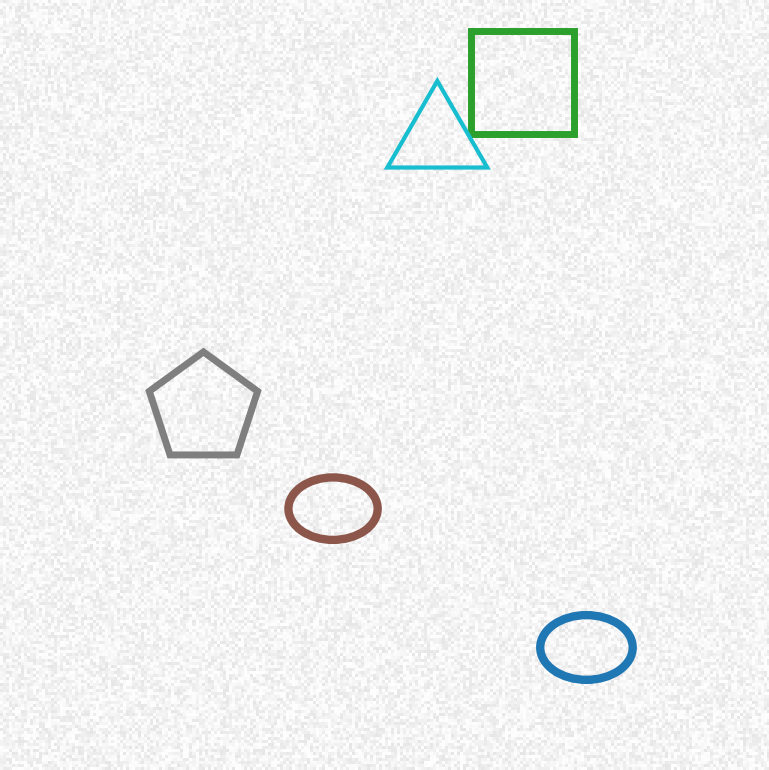[{"shape": "oval", "thickness": 3, "radius": 0.3, "center": [0.762, 0.159]}, {"shape": "square", "thickness": 2.5, "radius": 0.33, "center": [0.679, 0.893]}, {"shape": "oval", "thickness": 3, "radius": 0.29, "center": [0.433, 0.339]}, {"shape": "pentagon", "thickness": 2.5, "radius": 0.37, "center": [0.264, 0.469]}, {"shape": "triangle", "thickness": 1.5, "radius": 0.37, "center": [0.568, 0.82]}]